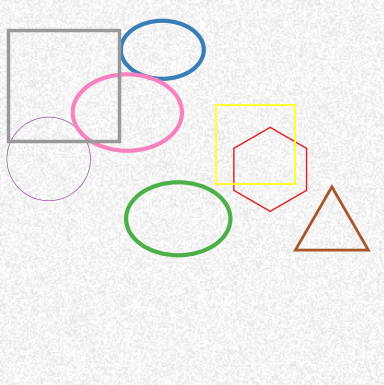[{"shape": "hexagon", "thickness": 1, "radius": 0.55, "center": [0.702, 0.56]}, {"shape": "oval", "thickness": 3, "radius": 0.54, "center": [0.422, 0.871]}, {"shape": "oval", "thickness": 3, "radius": 0.68, "center": [0.463, 0.432]}, {"shape": "circle", "thickness": 0.5, "radius": 0.54, "center": [0.126, 0.587]}, {"shape": "square", "thickness": 1.5, "radius": 0.51, "center": [0.663, 0.626]}, {"shape": "triangle", "thickness": 2, "radius": 0.55, "center": [0.862, 0.405]}, {"shape": "oval", "thickness": 3, "radius": 0.71, "center": [0.331, 0.708]}, {"shape": "square", "thickness": 2.5, "radius": 0.72, "center": [0.165, 0.778]}]